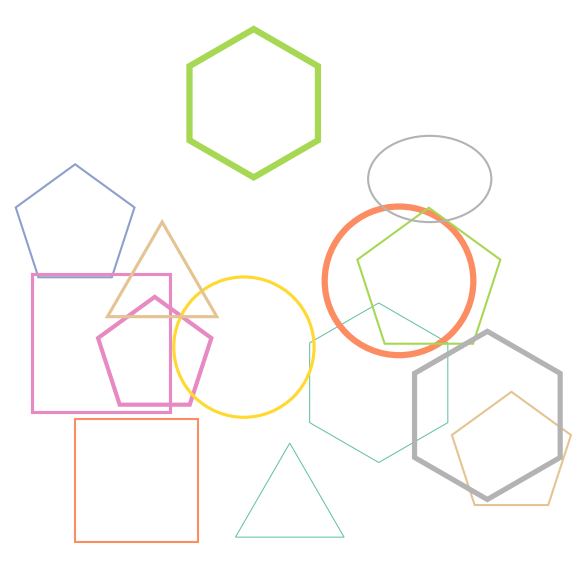[{"shape": "hexagon", "thickness": 0.5, "radius": 0.69, "center": [0.656, 0.336]}, {"shape": "triangle", "thickness": 0.5, "radius": 0.54, "center": [0.502, 0.123]}, {"shape": "circle", "thickness": 3, "radius": 0.64, "center": [0.691, 0.513]}, {"shape": "square", "thickness": 1, "radius": 0.53, "center": [0.236, 0.167]}, {"shape": "pentagon", "thickness": 1, "radius": 0.54, "center": [0.13, 0.606]}, {"shape": "square", "thickness": 1.5, "radius": 0.6, "center": [0.175, 0.406]}, {"shape": "pentagon", "thickness": 2, "radius": 0.52, "center": [0.268, 0.382]}, {"shape": "hexagon", "thickness": 3, "radius": 0.64, "center": [0.439, 0.82]}, {"shape": "pentagon", "thickness": 1, "radius": 0.65, "center": [0.743, 0.509]}, {"shape": "circle", "thickness": 1.5, "radius": 0.61, "center": [0.422, 0.398]}, {"shape": "pentagon", "thickness": 1, "radius": 0.54, "center": [0.886, 0.212]}, {"shape": "triangle", "thickness": 1.5, "radius": 0.55, "center": [0.281, 0.505]}, {"shape": "oval", "thickness": 1, "radius": 0.53, "center": [0.744, 0.689]}, {"shape": "hexagon", "thickness": 2.5, "radius": 0.73, "center": [0.844, 0.28]}]